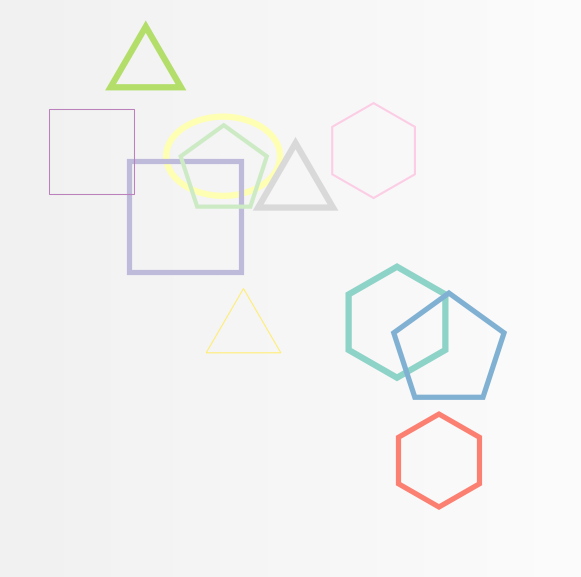[{"shape": "hexagon", "thickness": 3, "radius": 0.48, "center": [0.683, 0.441]}, {"shape": "oval", "thickness": 3, "radius": 0.49, "center": [0.384, 0.729]}, {"shape": "square", "thickness": 2.5, "radius": 0.48, "center": [0.318, 0.624]}, {"shape": "hexagon", "thickness": 2.5, "radius": 0.4, "center": [0.755, 0.202]}, {"shape": "pentagon", "thickness": 2.5, "radius": 0.5, "center": [0.772, 0.392]}, {"shape": "triangle", "thickness": 3, "radius": 0.35, "center": [0.251, 0.883]}, {"shape": "hexagon", "thickness": 1, "radius": 0.41, "center": [0.643, 0.738]}, {"shape": "triangle", "thickness": 3, "radius": 0.37, "center": [0.508, 0.677]}, {"shape": "square", "thickness": 0.5, "radius": 0.37, "center": [0.157, 0.737]}, {"shape": "pentagon", "thickness": 2, "radius": 0.39, "center": [0.385, 0.704]}, {"shape": "triangle", "thickness": 0.5, "radius": 0.37, "center": [0.419, 0.425]}]